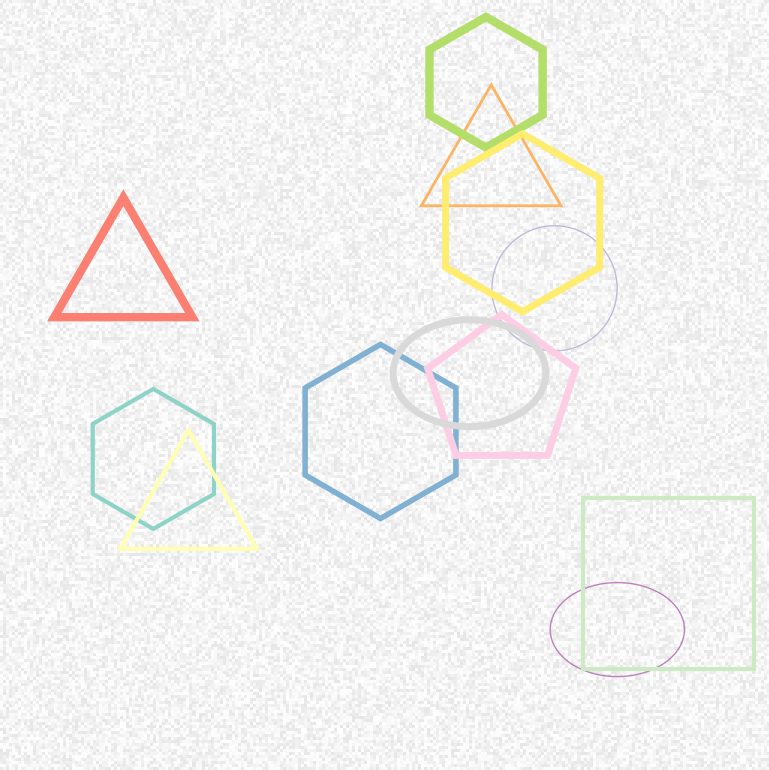[{"shape": "hexagon", "thickness": 1.5, "radius": 0.45, "center": [0.199, 0.404]}, {"shape": "triangle", "thickness": 1.5, "radius": 0.51, "center": [0.245, 0.339]}, {"shape": "circle", "thickness": 0.5, "radius": 0.41, "center": [0.72, 0.626]}, {"shape": "triangle", "thickness": 3, "radius": 0.52, "center": [0.16, 0.64]}, {"shape": "hexagon", "thickness": 2, "radius": 0.57, "center": [0.494, 0.44]}, {"shape": "triangle", "thickness": 1, "radius": 0.52, "center": [0.638, 0.785]}, {"shape": "hexagon", "thickness": 3, "radius": 0.42, "center": [0.631, 0.893]}, {"shape": "pentagon", "thickness": 2.5, "radius": 0.51, "center": [0.652, 0.49]}, {"shape": "oval", "thickness": 2.5, "radius": 0.5, "center": [0.61, 0.515]}, {"shape": "oval", "thickness": 0.5, "radius": 0.44, "center": [0.802, 0.182]}, {"shape": "square", "thickness": 1.5, "radius": 0.56, "center": [0.868, 0.242]}, {"shape": "hexagon", "thickness": 2.5, "radius": 0.58, "center": [0.679, 0.711]}]